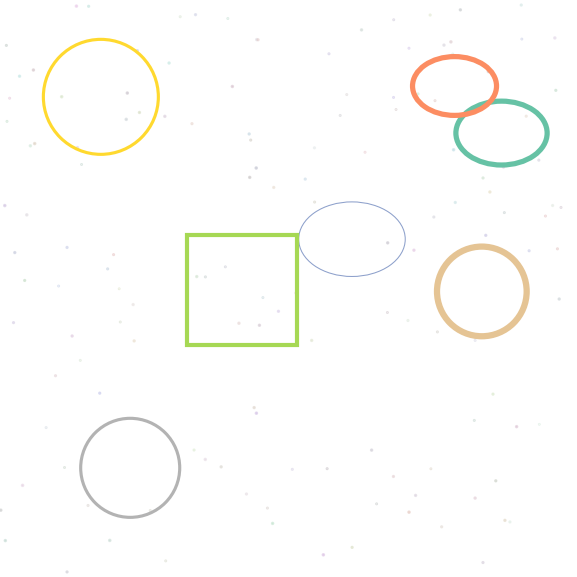[{"shape": "oval", "thickness": 2.5, "radius": 0.4, "center": [0.868, 0.769]}, {"shape": "oval", "thickness": 2.5, "radius": 0.36, "center": [0.787, 0.85]}, {"shape": "oval", "thickness": 0.5, "radius": 0.46, "center": [0.609, 0.585]}, {"shape": "square", "thickness": 2, "radius": 0.47, "center": [0.419, 0.497]}, {"shape": "circle", "thickness": 1.5, "radius": 0.5, "center": [0.175, 0.831]}, {"shape": "circle", "thickness": 3, "radius": 0.39, "center": [0.834, 0.495]}, {"shape": "circle", "thickness": 1.5, "radius": 0.43, "center": [0.225, 0.189]}]